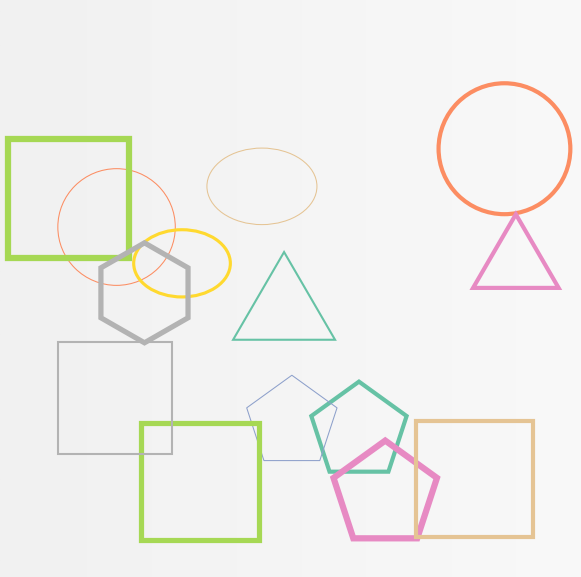[{"shape": "pentagon", "thickness": 2, "radius": 0.43, "center": [0.618, 0.252]}, {"shape": "triangle", "thickness": 1, "radius": 0.51, "center": [0.489, 0.461]}, {"shape": "circle", "thickness": 2, "radius": 0.57, "center": [0.868, 0.742]}, {"shape": "circle", "thickness": 0.5, "radius": 0.51, "center": [0.201, 0.606]}, {"shape": "pentagon", "thickness": 0.5, "radius": 0.41, "center": [0.502, 0.268]}, {"shape": "pentagon", "thickness": 3, "radius": 0.47, "center": [0.663, 0.143]}, {"shape": "triangle", "thickness": 2, "radius": 0.42, "center": [0.887, 0.543]}, {"shape": "square", "thickness": 3, "radius": 0.52, "center": [0.118, 0.656]}, {"shape": "square", "thickness": 2.5, "radius": 0.51, "center": [0.345, 0.166]}, {"shape": "oval", "thickness": 1.5, "radius": 0.42, "center": [0.313, 0.543]}, {"shape": "square", "thickness": 2, "radius": 0.5, "center": [0.817, 0.169]}, {"shape": "oval", "thickness": 0.5, "radius": 0.47, "center": [0.451, 0.676]}, {"shape": "hexagon", "thickness": 2.5, "radius": 0.43, "center": [0.249, 0.492]}, {"shape": "square", "thickness": 1, "radius": 0.49, "center": [0.198, 0.31]}]